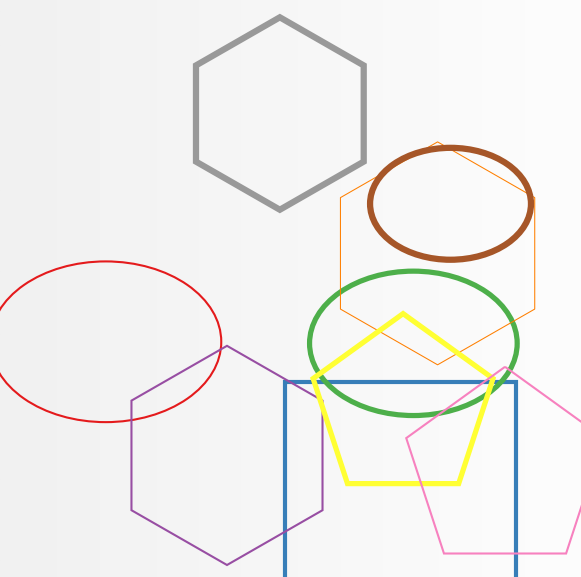[{"shape": "oval", "thickness": 1, "radius": 0.99, "center": [0.182, 0.407]}, {"shape": "square", "thickness": 2, "radius": 0.99, "center": [0.689, 0.139]}, {"shape": "oval", "thickness": 2.5, "radius": 0.89, "center": [0.711, 0.405]}, {"shape": "hexagon", "thickness": 1, "radius": 0.95, "center": [0.391, 0.211]}, {"shape": "hexagon", "thickness": 0.5, "radius": 0.96, "center": [0.753, 0.56]}, {"shape": "pentagon", "thickness": 2.5, "radius": 0.81, "center": [0.693, 0.293]}, {"shape": "oval", "thickness": 3, "radius": 0.69, "center": [0.775, 0.646]}, {"shape": "pentagon", "thickness": 1, "radius": 0.89, "center": [0.869, 0.185]}, {"shape": "hexagon", "thickness": 3, "radius": 0.83, "center": [0.481, 0.803]}]